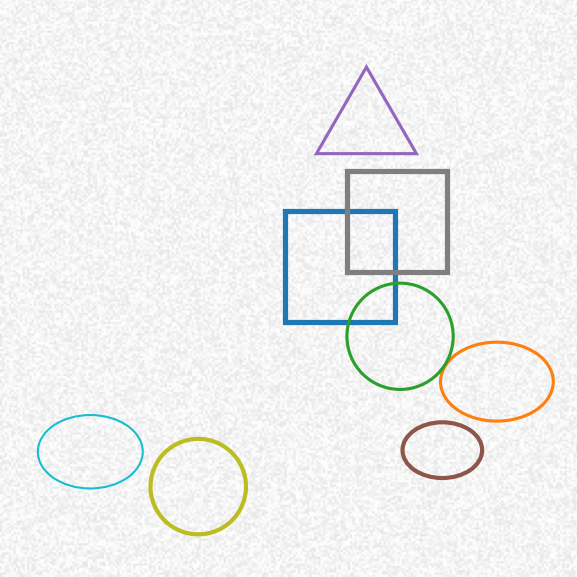[{"shape": "square", "thickness": 2.5, "radius": 0.48, "center": [0.588, 0.538]}, {"shape": "oval", "thickness": 1.5, "radius": 0.49, "center": [0.86, 0.338]}, {"shape": "circle", "thickness": 1.5, "radius": 0.46, "center": [0.693, 0.417]}, {"shape": "triangle", "thickness": 1.5, "radius": 0.5, "center": [0.635, 0.783]}, {"shape": "oval", "thickness": 2, "radius": 0.34, "center": [0.766, 0.22]}, {"shape": "square", "thickness": 2.5, "radius": 0.43, "center": [0.688, 0.616]}, {"shape": "circle", "thickness": 2, "radius": 0.41, "center": [0.343, 0.157]}, {"shape": "oval", "thickness": 1, "radius": 0.45, "center": [0.156, 0.217]}]